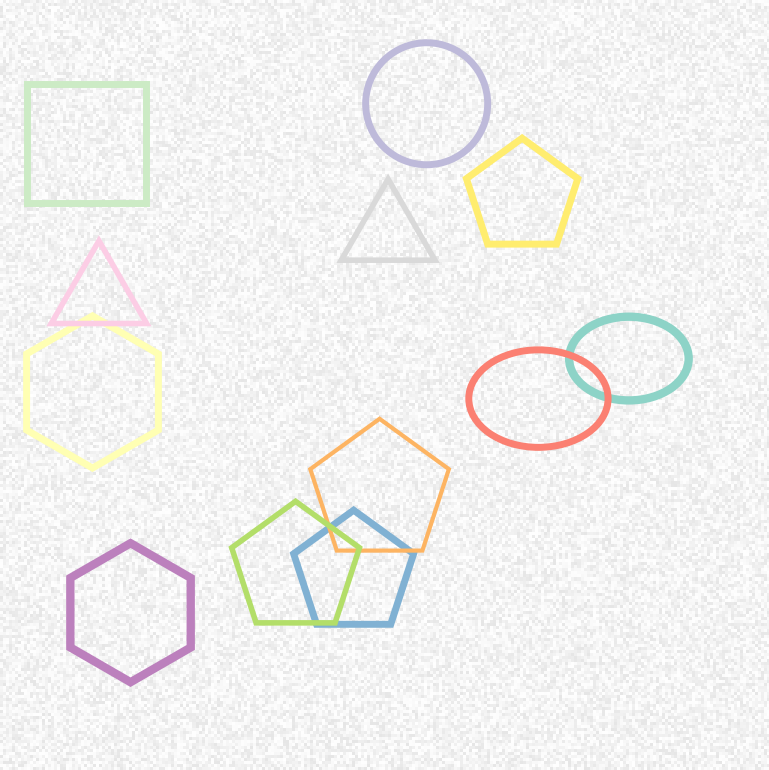[{"shape": "oval", "thickness": 3, "radius": 0.39, "center": [0.817, 0.534]}, {"shape": "hexagon", "thickness": 2.5, "radius": 0.49, "center": [0.12, 0.491]}, {"shape": "circle", "thickness": 2.5, "radius": 0.4, "center": [0.554, 0.865]}, {"shape": "oval", "thickness": 2.5, "radius": 0.45, "center": [0.699, 0.482]}, {"shape": "pentagon", "thickness": 2.5, "radius": 0.41, "center": [0.459, 0.255]}, {"shape": "pentagon", "thickness": 1.5, "radius": 0.47, "center": [0.493, 0.361]}, {"shape": "pentagon", "thickness": 2, "radius": 0.44, "center": [0.384, 0.262]}, {"shape": "triangle", "thickness": 2, "radius": 0.36, "center": [0.128, 0.616]}, {"shape": "triangle", "thickness": 2, "radius": 0.35, "center": [0.504, 0.697]}, {"shape": "hexagon", "thickness": 3, "radius": 0.45, "center": [0.17, 0.204]}, {"shape": "square", "thickness": 2.5, "radius": 0.39, "center": [0.113, 0.814]}, {"shape": "pentagon", "thickness": 2.5, "radius": 0.38, "center": [0.678, 0.744]}]